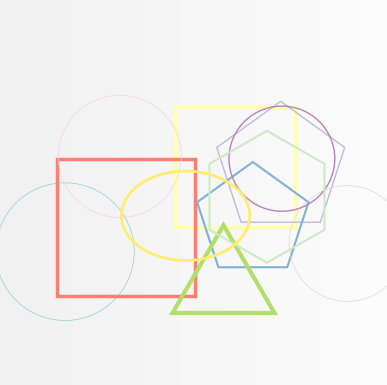[{"shape": "circle", "thickness": 0.5, "radius": 0.89, "center": [0.168, 0.346]}, {"shape": "square", "thickness": 3, "radius": 0.78, "center": [0.609, 0.564]}, {"shape": "pentagon", "thickness": 1, "radius": 0.87, "center": [0.724, 0.563]}, {"shape": "square", "thickness": 2.5, "radius": 0.89, "center": [0.326, 0.408]}, {"shape": "pentagon", "thickness": 1.5, "radius": 0.76, "center": [0.652, 0.428]}, {"shape": "triangle", "thickness": 3, "radius": 0.76, "center": [0.577, 0.263]}, {"shape": "circle", "thickness": 0.5, "radius": 0.79, "center": [0.309, 0.594]}, {"shape": "circle", "thickness": 0.5, "radius": 0.75, "center": [0.896, 0.367]}, {"shape": "circle", "thickness": 1, "radius": 0.68, "center": [0.727, 0.588]}, {"shape": "hexagon", "thickness": 1.5, "radius": 0.86, "center": [0.689, 0.489]}, {"shape": "oval", "thickness": 2, "radius": 0.83, "center": [0.479, 0.44]}]